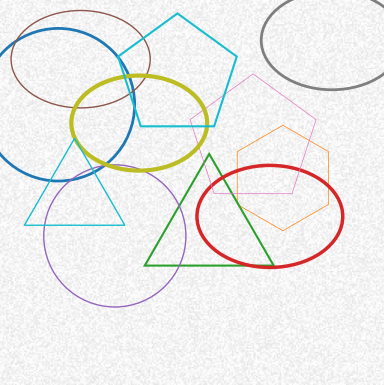[{"shape": "circle", "thickness": 2, "radius": 0.99, "center": [0.151, 0.728]}, {"shape": "hexagon", "thickness": 0.5, "radius": 0.68, "center": [0.735, 0.538]}, {"shape": "triangle", "thickness": 1.5, "radius": 0.97, "center": [0.543, 0.407]}, {"shape": "oval", "thickness": 2.5, "radius": 0.95, "center": [0.701, 0.438]}, {"shape": "circle", "thickness": 1, "radius": 0.92, "center": [0.298, 0.387]}, {"shape": "oval", "thickness": 1, "radius": 0.9, "center": [0.209, 0.846]}, {"shape": "pentagon", "thickness": 0.5, "radius": 0.86, "center": [0.657, 0.636]}, {"shape": "oval", "thickness": 2, "radius": 0.92, "center": [0.862, 0.895]}, {"shape": "oval", "thickness": 3, "radius": 0.88, "center": [0.362, 0.68]}, {"shape": "triangle", "thickness": 1, "radius": 0.75, "center": [0.194, 0.49]}, {"shape": "pentagon", "thickness": 1.5, "radius": 0.81, "center": [0.461, 0.803]}]